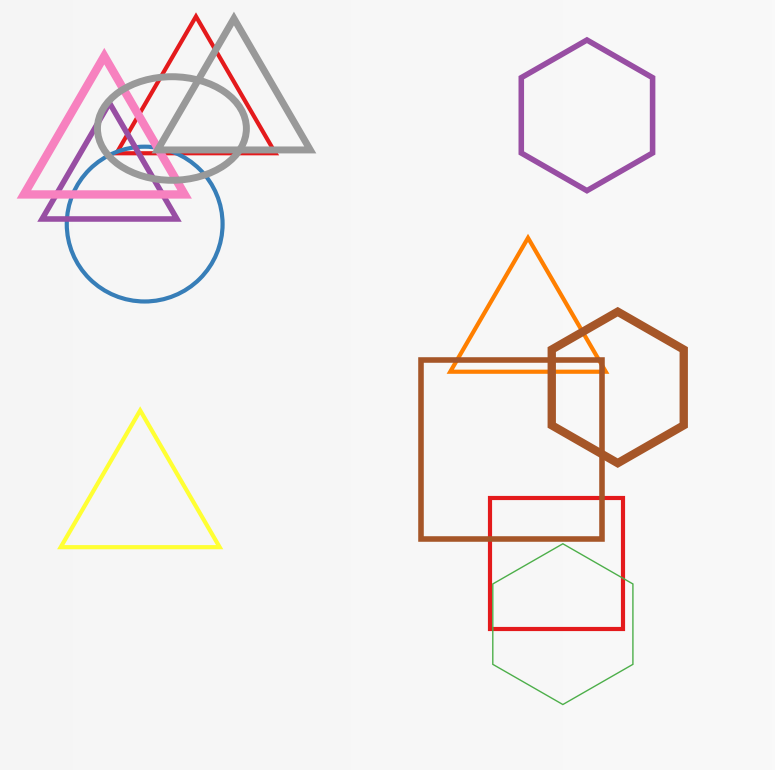[{"shape": "square", "thickness": 1.5, "radius": 0.43, "center": [0.718, 0.268]}, {"shape": "triangle", "thickness": 1.5, "radius": 0.59, "center": [0.253, 0.86]}, {"shape": "circle", "thickness": 1.5, "radius": 0.5, "center": [0.187, 0.709]}, {"shape": "hexagon", "thickness": 0.5, "radius": 0.52, "center": [0.726, 0.189]}, {"shape": "hexagon", "thickness": 2, "radius": 0.49, "center": [0.757, 0.85]}, {"shape": "triangle", "thickness": 2, "radius": 0.5, "center": [0.141, 0.766]}, {"shape": "triangle", "thickness": 1.5, "radius": 0.58, "center": [0.681, 0.575]}, {"shape": "triangle", "thickness": 1.5, "radius": 0.59, "center": [0.181, 0.349]}, {"shape": "hexagon", "thickness": 3, "radius": 0.49, "center": [0.797, 0.497]}, {"shape": "square", "thickness": 2, "radius": 0.58, "center": [0.66, 0.416]}, {"shape": "triangle", "thickness": 3, "radius": 0.6, "center": [0.135, 0.807]}, {"shape": "oval", "thickness": 2.5, "radius": 0.48, "center": [0.222, 0.833]}, {"shape": "triangle", "thickness": 2.5, "radius": 0.57, "center": [0.302, 0.862]}]